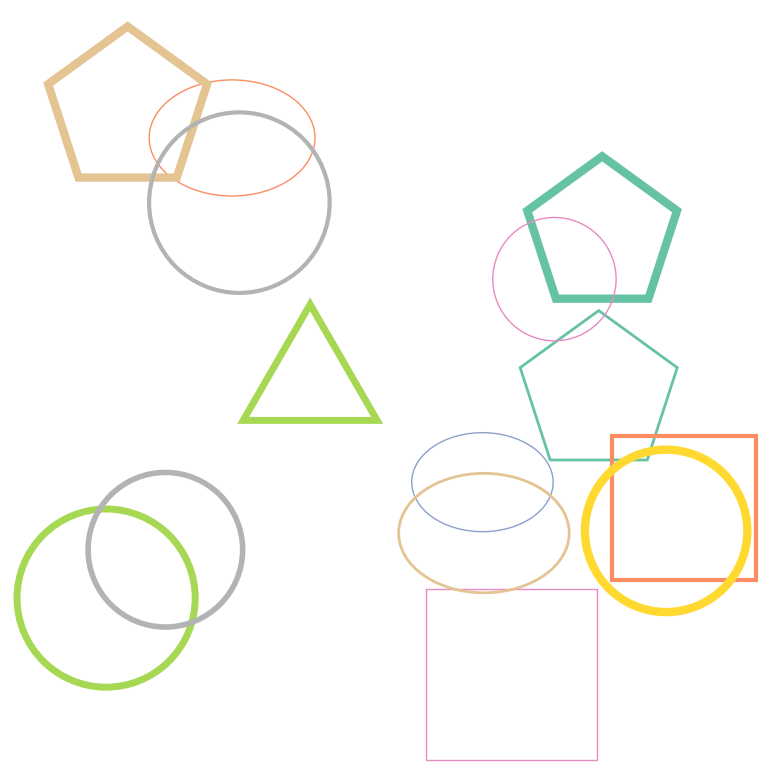[{"shape": "pentagon", "thickness": 3, "radius": 0.51, "center": [0.782, 0.695]}, {"shape": "pentagon", "thickness": 1, "radius": 0.54, "center": [0.778, 0.489]}, {"shape": "square", "thickness": 1.5, "radius": 0.47, "center": [0.889, 0.34]}, {"shape": "oval", "thickness": 0.5, "radius": 0.54, "center": [0.301, 0.821]}, {"shape": "oval", "thickness": 0.5, "radius": 0.46, "center": [0.627, 0.374]}, {"shape": "circle", "thickness": 0.5, "radius": 0.4, "center": [0.72, 0.637]}, {"shape": "square", "thickness": 0.5, "radius": 0.55, "center": [0.665, 0.124]}, {"shape": "circle", "thickness": 2.5, "radius": 0.58, "center": [0.138, 0.223]}, {"shape": "triangle", "thickness": 2.5, "radius": 0.5, "center": [0.403, 0.504]}, {"shape": "circle", "thickness": 3, "radius": 0.53, "center": [0.865, 0.311]}, {"shape": "pentagon", "thickness": 3, "radius": 0.54, "center": [0.166, 0.857]}, {"shape": "oval", "thickness": 1, "radius": 0.55, "center": [0.628, 0.308]}, {"shape": "circle", "thickness": 1.5, "radius": 0.59, "center": [0.311, 0.737]}, {"shape": "circle", "thickness": 2, "radius": 0.5, "center": [0.215, 0.286]}]